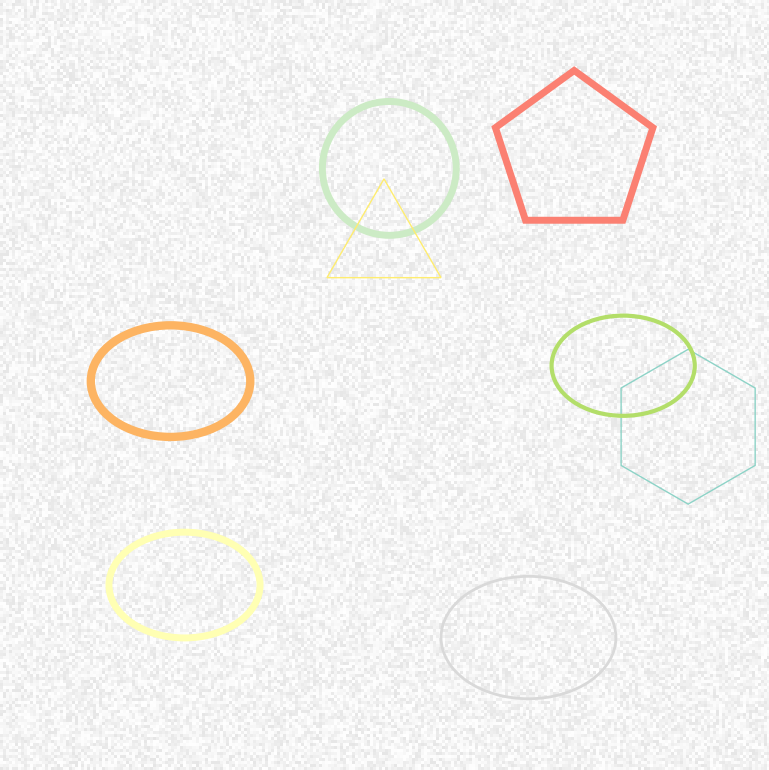[{"shape": "hexagon", "thickness": 0.5, "radius": 0.5, "center": [0.894, 0.446]}, {"shape": "oval", "thickness": 2.5, "radius": 0.49, "center": [0.24, 0.24]}, {"shape": "pentagon", "thickness": 2.5, "radius": 0.54, "center": [0.746, 0.801]}, {"shape": "oval", "thickness": 3, "radius": 0.52, "center": [0.221, 0.505]}, {"shape": "oval", "thickness": 1.5, "radius": 0.46, "center": [0.809, 0.525]}, {"shape": "oval", "thickness": 1, "radius": 0.57, "center": [0.686, 0.172]}, {"shape": "circle", "thickness": 2.5, "radius": 0.43, "center": [0.506, 0.781]}, {"shape": "triangle", "thickness": 0.5, "radius": 0.43, "center": [0.499, 0.682]}]